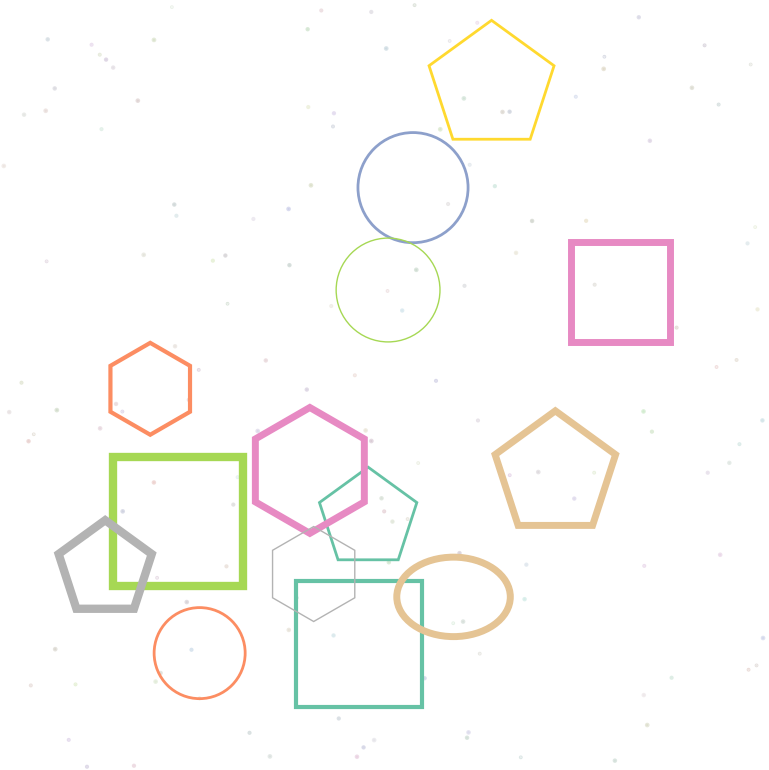[{"shape": "pentagon", "thickness": 1, "radius": 0.33, "center": [0.478, 0.327]}, {"shape": "square", "thickness": 1.5, "radius": 0.41, "center": [0.466, 0.164]}, {"shape": "hexagon", "thickness": 1.5, "radius": 0.3, "center": [0.195, 0.495]}, {"shape": "circle", "thickness": 1, "radius": 0.3, "center": [0.259, 0.152]}, {"shape": "circle", "thickness": 1, "radius": 0.36, "center": [0.536, 0.756]}, {"shape": "square", "thickness": 2.5, "radius": 0.32, "center": [0.806, 0.621]}, {"shape": "hexagon", "thickness": 2.5, "radius": 0.41, "center": [0.402, 0.389]}, {"shape": "circle", "thickness": 0.5, "radius": 0.34, "center": [0.504, 0.623]}, {"shape": "square", "thickness": 3, "radius": 0.42, "center": [0.231, 0.322]}, {"shape": "pentagon", "thickness": 1, "radius": 0.43, "center": [0.638, 0.888]}, {"shape": "pentagon", "thickness": 2.5, "radius": 0.41, "center": [0.721, 0.384]}, {"shape": "oval", "thickness": 2.5, "radius": 0.37, "center": [0.589, 0.225]}, {"shape": "pentagon", "thickness": 3, "radius": 0.32, "center": [0.137, 0.261]}, {"shape": "hexagon", "thickness": 0.5, "radius": 0.31, "center": [0.407, 0.254]}]